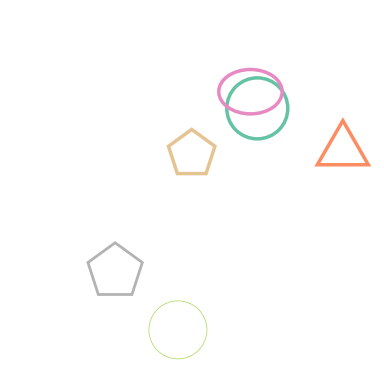[{"shape": "circle", "thickness": 2.5, "radius": 0.4, "center": [0.668, 0.719]}, {"shape": "triangle", "thickness": 2.5, "radius": 0.38, "center": [0.89, 0.61]}, {"shape": "oval", "thickness": 2.5, "radius": 0.41, "center": [0.651, 0.762]}, {"shape": "circle", "thickness": 0.5, "radius": 0.38, "center": [0.462, 0.143]}, {"shape": "pentagon", "thickness": 2.5, "radius": 0.32, "center": [0.498, 0.6]}, {"shape": "pentagon", "thickness": 2, "radius": 0.37, "center": [0.299, 0.295]}]